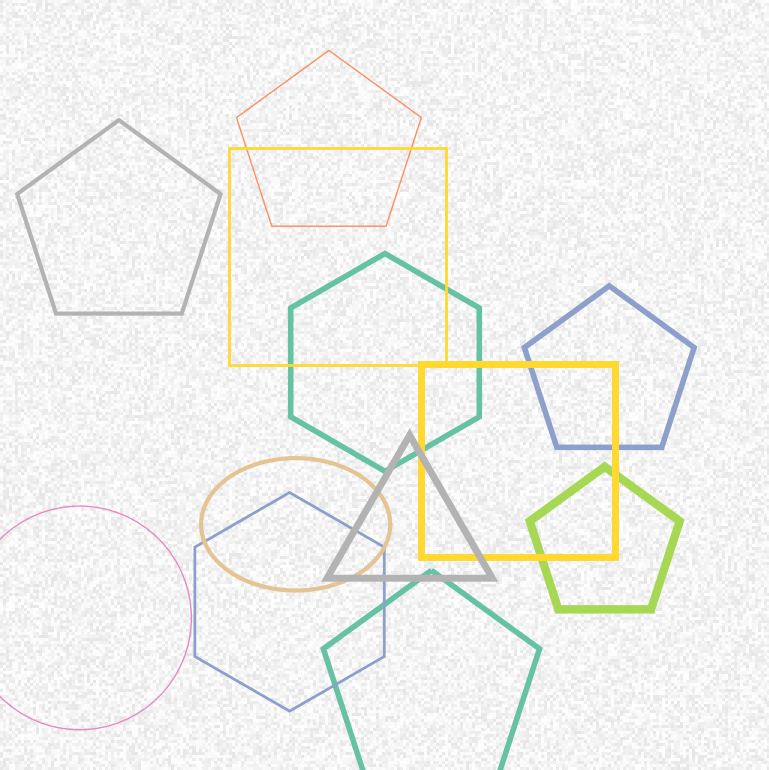[{"shape": "hexagon", "thickness": 2, "radius": 0.71, "center": [0.5, 0.529]}, {"shape": "pentagon", "thickness": 2, "radius": 0.74, "center": [0.56, 0.112]}, {"shape": "pentagon", "thickness": 0.5, "radius": 0.63, "center": [0.427, 0.808]}, {"shape": "hexagon", "thickness": 1, "radius": 0.71, "center": [0.376, 0.218]}, {"shape": "pentagon", "thickness": 2, "radius": 0.58, "center": [0.791, 0.513]}, {"shape": "circle", "thickness": 0.5, "radius": 0.73, "center": [0.103, 0.198]}, {"shape": "pentagon", "thickness": 3, "radius": 0.51, "center": [0.785, 0.291]}, {"shape": "square", "thickness": 1, "radius": 0.7, "center": [0.438, 0.667]}, {"shape": "square", "thickness": 2.5, "radius": 0.63, "center": [0.673, 0.402]}, {"shape": "oval", "thickness": 1.5, "radius": 0.61, "center": [0.384, 0.319]}, {"shape": "triangle", "thickness": 2.5, "radius": 0.62, "center": [0.532, 0.311]}, {"shape": "pentagon", "thickness": 1.5, "radius": 0.69, "center": [0.154, 0.705]}]